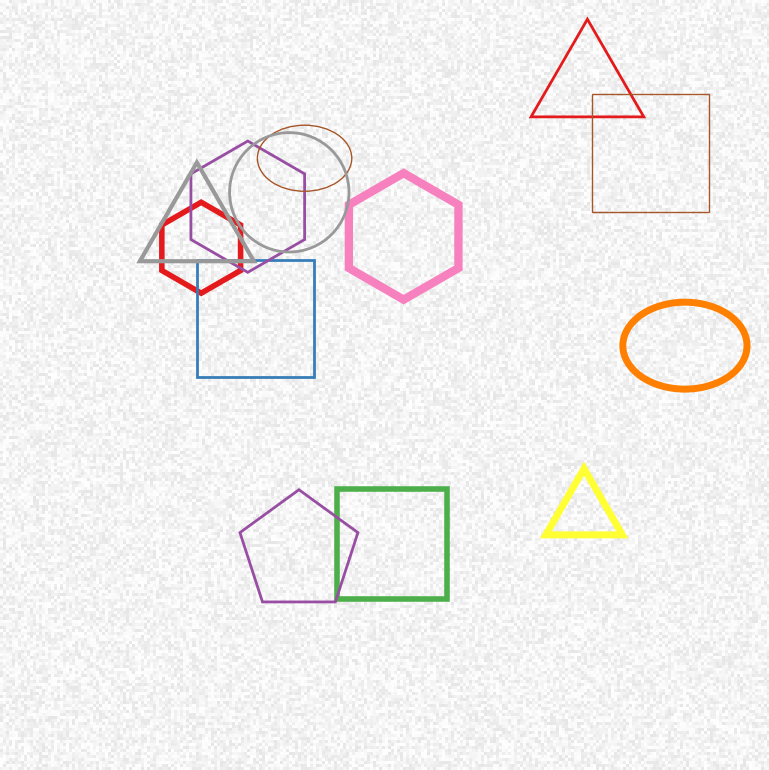[{"shape": "triangle", "thickness": 1, "radius": 0.42, "center": [0.763, 0.891]}, {"shape": "hexagon", "thickness": 2, "radius": 0.3, "center": [0.261, 0.678]}, {"shape": "square", "thickness": 1, "radius": 0.38, "center": [0.332, 0.586]}, {"shape": "square", "thickness": 2, "radius": 0.36, "center": [0.509, 0.293]}, {"shape": "pentagon", "thickness": 1, "radius": 0.4, "center": [0.388, 0.283]}, {"shape": "hexagon", "thickness": 1, "radius": 0.43, "center": [0.322, 0.732]}, {"shape": "oval", "thickness": 2.5, "radius": 0.4, "center": [0.89, 0.551]}, {"shape": "triangle", "thickness": 2.5, "radius": 0.29, "center": [0.759, 0.334]}, {"shape": "oval", "thickness": 0.5, "radius": 0.31, "center": [0.396, 0.795]}, {"shape": "square", "thickness": 0.5, "radius": 0.38, "center": [0.845, 0.801]}, {"shape": "hexagon", "thickness": 3, "radius": 0.41, "center": [0.524, 0.693]}, {"shape": "triangle", "thickness": 1.5, "radius": 0.43, "center": [0.256, 0.704]}, {"shape": "circle", "thickness": 1, "radius": 0.39, "center": [0.376, 0.75]}]